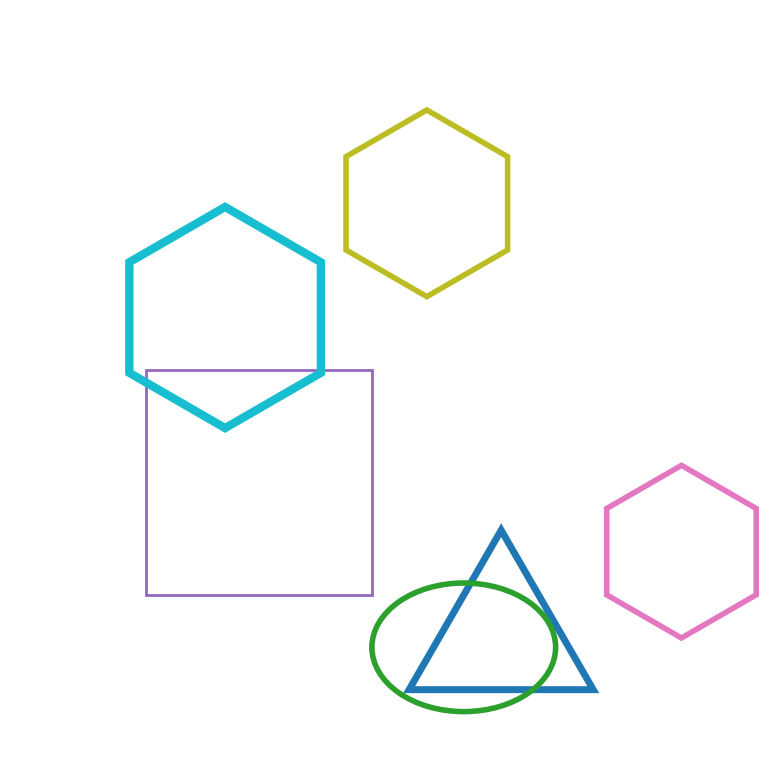[{"shape": "triangle", "thickness": 2.5, "radius": 0.69, "center": [0.651, 0.173]}, {"shape": "oval", "thickness": 2, "radius": 0.6, "center": [0.602, 0.159]}, {"shape": "square", "thickness": 1, "radius": 0.73, "center": [0.336, 0.373]}, {"shape": "hexagon", "thickness": 2, "radius": 0.56, "center": [0.885, 0.284]}, {"shape": "hexagon", "thickness": 2, "radius": 0.61, "center": [0.554, 0.736]}, {"shape": "hexagon", "thickness": 3, "radius": 0.72, "center": [0.292, 0.588]}]